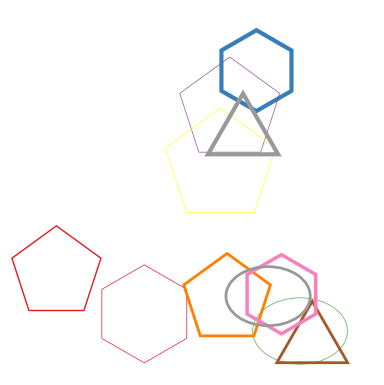[{"shape": "pentagon", "thickness": 1, "radius": 0.61, "center": [0.147, 0.292]}, {"shape": "hexagon", "thickness": 0.5, "radius": 0.64, "center": [0.375, 0.185]}, {"shape": "hexagon", "thickness": 3, "radius": 0.53, "center": [0.666, 0.817]}, {"shape": "oval", "thickness": 0.5, "radius": 0.62, "center": [0.779, 0.14]}, {"shape": "pentagon", "thickness": 0.5, "radius": 0.68, "center": [0.597, 0.715]}, {"shape": "pentagon", "thickness": 2, "radius": 0.59, "center": [0.59, 0.223]}, {"shape": "pentagon", "thickness": 0.5, "radius": 0.75, "center": [0.572, 0.569]}, {"shape": "triangle", "thickness": 2, "radius": 0.53, "center": [0.811, 0.111]}, {"shape": "hexagon", "thickness": 2.5, "radius": 0.51, "center": [0.731, 0.236]}, {"shape": "triangle", "thickness": 3, "radius": 0.53, "center": [0.631, 0.652]}, {"shape": "oval", "thickness": 2, "radius": 0.55, "center": [0.696, 0.231]}]